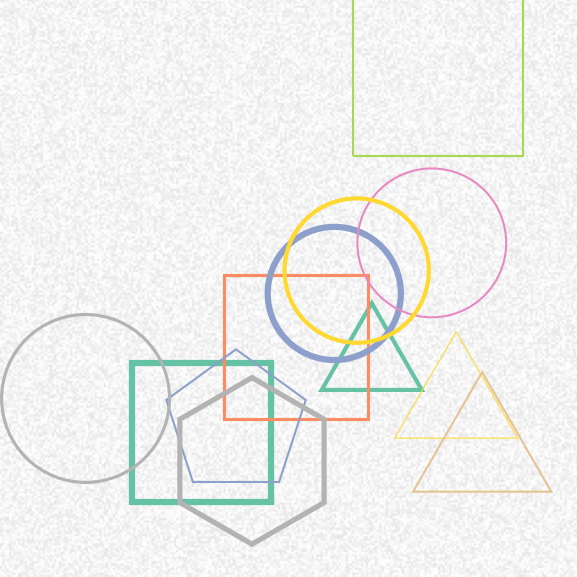[{"shape": "triangle", "thickness": 2, "radius": 0.5, "center": [0.644, 0.374]}, {"shape": "square", "thickness": 3, "radius": 0.6, "center": [0.349, 0.25]}, {"shape": "square", "thickness": 1.5, "radius": 0.62, "center": [0.513, 0.398]}, {"shape": "pentagon", "thickness": 1, "radius": 0.63, "center": [0.409, 0.267]}, {"shape": "circle", "thickness": 3, "radius": 0.58, "center": [0.579, 0.491]}, {"shape": "circle", "thickness": 1, "radius": 0.64, "center": [0.748, 0.579]}, {"shape": "square", "thickness": 1, "radius": 0.74, "center": [0.759, 0.877]}, {"shape": "triangle", "thickness": 0.5, "radius": 0.61, "center": [0.79, 0.302]}, {"shape": "circle", "thickness": 2, "radius": 0.63, "center": [0.618, 0.531]}, {"shape": "triangle", "thickness": 1, "radius": 0.69, "center": [0.835, 0.217]}, {"shape": "hexagon", "thickness": 2.5, "radius": 0.72, "center": [0.436, 0.201]}, {"shape": "circle", "thickness": 1.5, "radius": 0.73, "center": [0.148, 0.309]}]